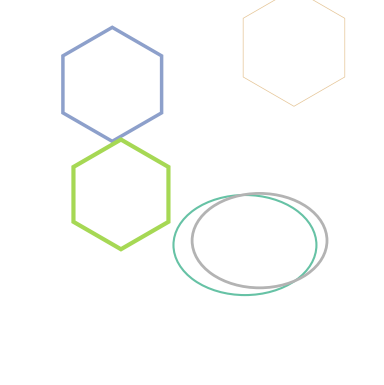[{"shape": "oval", "thickness": 1.5, "radius": 0.93, "center": [0.636, 0.364]}, {"shape": "hexagon", "thickness": 2.5, "radius": 0.74, "center": [0.292, 0.781]}, {"shape": "hexagon", "thickness": 3, "radius": 0.71, "center": [0.314, 0.495]}, {"shape": "hexagon", "thickness": 0.5, "radius": 0.76, "center": [0.764, 0.876]}, {"shape": "oval", "thickness": 2, "radius": 0.88, "center": [0.674, 0.375]}]